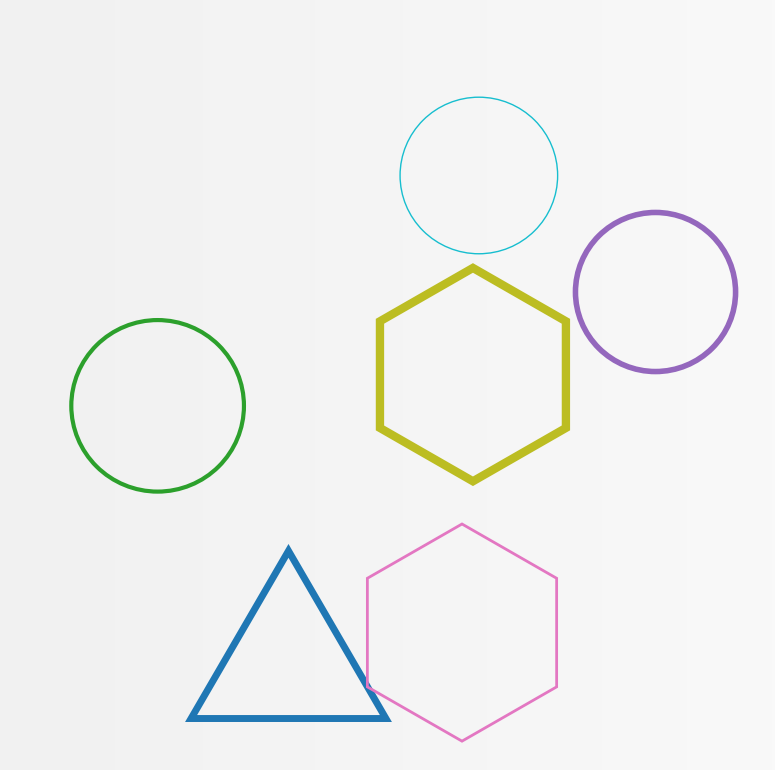[{"shape": "triangle", "thickness": 2.5, "radius": 0.73, "center": [0.372, 0.139]}, {"shape": "circle", "thickness": 1.5, "radius": 0.56, "center": [0.203, 0.473]}, {"shape": "circle", "thickness": 2, "radius": 0.52, "center": [0.846, 0.621]}, {"shape": "hexagon", "thickness": 1, "radius": 0.71, "center": [0.596, 0.178]}, {"shape": "hexagon", "thickness": 3, "radius": 0.69, "center": [0.61, 0.513]}, {"shape": "circle", "thickness": 0.5, "radius": 0.51, "center": [0.618, 0.772]}]